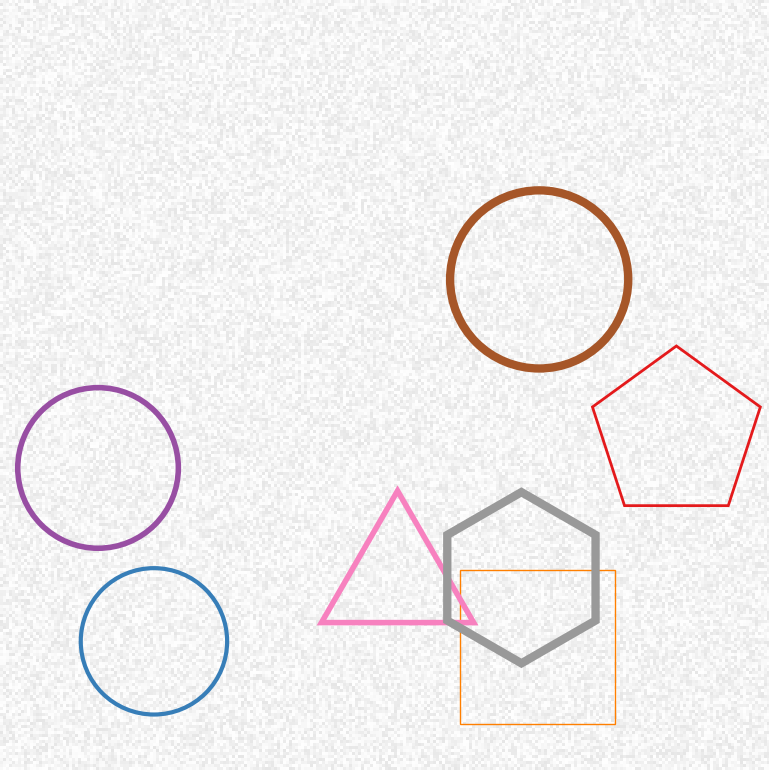[{"shape": "pentagon", "thickness": 1, "radius": 0.57, "center": [0.878, 0.436]}, {"shape": "circle", "thickness": 1.5, "radius": 0.48, "center": [0.2, 0.167]}, {"shape": "circle", "thickness": 2, "radius": 0.52, "center": [0.127, 0.392]}, {"shape": "square", "thickness": 0.5, "radius": 0.5, "center": [0.698, 0.16]}, {"shape": "circle", "thickness": 3, "radius": 0.58, "center": [0.7, 0.637]}, {"shape": "triangle", "thickness": 2, "radius": 0.57, "center": [0.516, 0.248]}, {"shape": "hexagon", "thickness": 3, "radius": 0.56, "center": [0.677, 0.25]}]